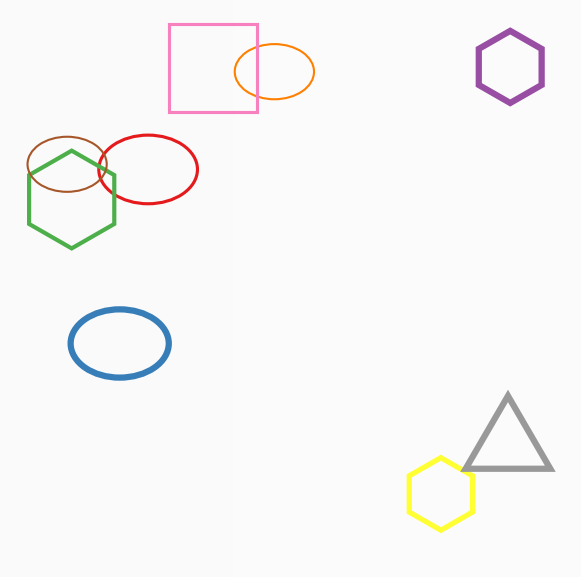[{"shape": "oval", "thickness": 1.5, "radius": 0.42, "center": [0.255, 0.706]}, {"shape": "oval", "thickness": 3, "radius": 0.42, "center": [0.206, 0.404]}, {"shape": "hexagon", "thickness": 2, "radius": 0.42, "center": [0.123, 0.654]}, {"shape": "hexagon", "thickness": 3, "radius": 0.31, "center": [0.878, 0.883]}, {"shape": "oval", "thickness": 1, "radius": 0.34, "center": [0.472, 0.875]}, {"shape": "hexagon", "thickness": 2.5, "radius": 0.31, "center": [0.758, 0.144]}, {"shape": "oval", "thickness": 1, "radius": 0.34, "center": [0.115, 0.715]}, {"shape": "square", "thickness": 1.5, "radius": 0.38, "center": [0.366, 0.882]}, {"shape": "triangle", "thickness": 3, "radius": 0.42, "center": [0.874, 0.229]}]